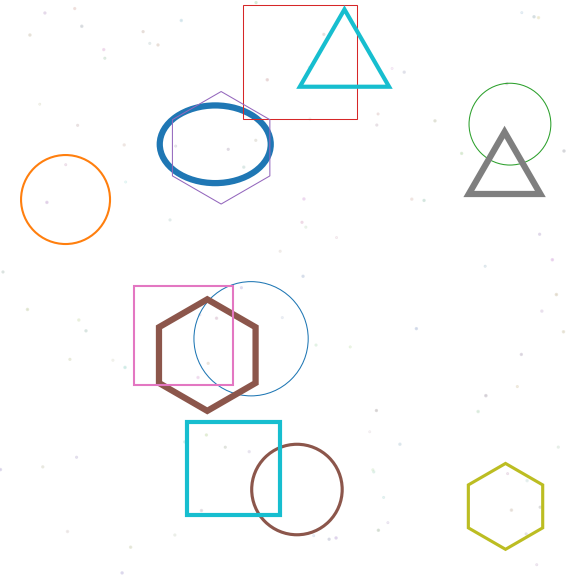[{"shape": "circle", "thickness": 0.5, "radius": 0.49, "center": [0.435, 0.413]}, {"shape": "oval", "thickness": 3, "radius": 0.48, "center": [0.373, 0.749]}, {"shape": "circle", "thickness": 1, "radius": 0.39, "center": [0.113, 0.654]}, {"shape": "circle", "thickness": 0.5, "radius": 0.35, "center": [0.883, 0.784]}, {"shape": "square", "thickness": 0.5, "radius": 0.49, "center": [0.519, 0.892]}, {"shape": "hexagon", "thickness": 0.5, "radius": 0.49, "center": [0.383, 0.743]}, {"shape": "hexagon", "thickness": 3, "radius": 0.48, "center": [0.359, 0.384]}, {"shape": "circle", "thickness": 1.5, "radius": 0.39, "center": [0.514, 0.151]}, {"shape": "square", "thickness": 1, "radius": 0.43, "center": [0.318, 0.418]}, {"shape": "triangle", "thickness": 3, "radius": 0.36, "center": [0.874, 0.699]}, {"shape": "hexagon", "thickness": 1.5, "radius": 0.37, "center": [0.875, 0.122]}, {"shape": "square", "thickness": 2, "radius": 0.4, "center": [0.404, 0.188]}, {"shape": "triangle", "thickness": 2, "radius": 0.45, "center": [0.596, 0.894]}]